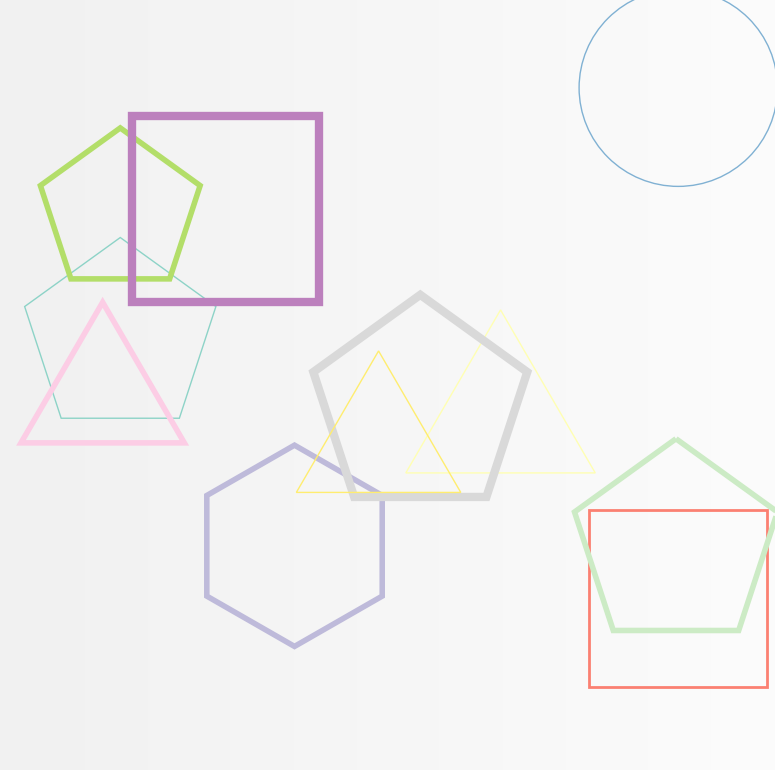[{"shape": "pentagon", "thickness": 0.5, "radius": 0.65, "center": [0.155, 0.562]}, {"shape": "triangle", "thickness": 0.5, "radius": 0.71, "center": [0.646, 0.456]}, {"shape": "hexagon", "thickness": 2, "radius": 0.65, "center": [0.38, 0.291]}, {"shape": "square", "thickness": 1, "radius": 0.58, "center": [0.875, 0.223]}, {"shape": "circle", "thickness": 0.5, "radius": 0.64, "center": [0.875, 0.886]}, {"shape": "pentagon", "thickness": 2, "radius": 0.54, "center": [0.155, 0.725]}, {"shape": "triangle", "thickness": 2, "radius": 0.61, "center": [0.132, 0.486]}, {"shape": "pentagon", "thickness": 3, "radius": 0.73, "center": [0.542, 0.472]}, {"shape": "square", "thickness": 3, "radius": 0.6, "center": [0.29, 0.729]}, {"shape": "pentagon", "thickness": 2, "radius": 0.69, "center": [0.872, 0.293]}, {"shape": "triangle", "thickness": 0.5, "radius": 0.61, "center": [0.488, 0.422]}]